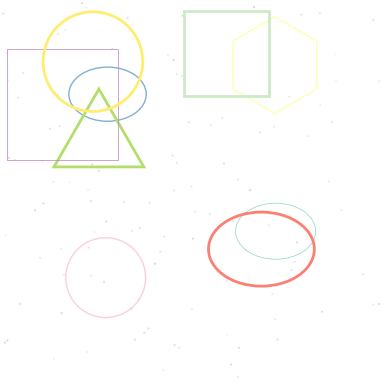[{"shape": "oval", "thickness": 0.5, "radius": 0.52, "center": [0.716, 0.399]}, {"shape": "hexagon", "thickness": 1, "radius": 0.63, "center": [0.714, 0.831]}, {"shape": "oval", "thickness": 2, "radius": 0.69, "center": [0.679, 0.353]}, {"shape": "oval", "thickness": 1, "radius": 0.5, "center": [0.279, 0.755]}, {"shape": "triangle", "thickness": 2, "radius": 0.67, "center": [0.257, 0.634]}, {"shape": "circle", "thickness": 1, "radius": 0.52, "center": [0.275, 0.279]}, {"shape": "square", "thickness": 0.5, "radius": 0.72, "center": [0.163, 0.73]}, {"shape": "square", "thickness": 2, "radius": 0.56, "center": [0.588, 0.861]}, {"shape": "circle", "thickness": 2, "radius": 0.65, "center": [0.241, 0.84]}]